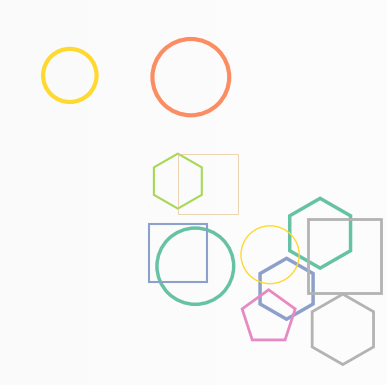[{"shape": "hexagon", "thickness": 2.5, "radius": 0.45, "center": [0.826, 0.394]}, {"shape": "circle", "thickness": 2.5, "radius": 0.5, "center": [0.504, 0.309]}, {"shape": "circle", "thickness": 3, "radius": 0.5, "center": [0.492, 0.8]}, {"shape": "square", "thickness": 1.5, "radius": 0.38, "center": [0.46, 0.343]}, {"shape": "hexagon", "thickness": 2.5, "radius": 0.4, "center": [0.74, 0.25]}, {"shape": "pentagon", "thickness": 2, "radius": 0.36, "center": [0.693, 0.175]}, {"shape": "hexagon", "thickness": 1.5, "radius": 0.36, "center": [0.459, 0.53]}, {"shape": "circle", "thickness": 3, "radius": 0.34, "center": [0.18, 0.804]}, {"shape": "circle", "thickness": 1, "radius": 0.38, "center": [0.697, 0.338]}, {"shape": "square", "thickness": 0.5, "radius": 0.39, "center": [0.537, 0.522]}, {"shape": "hexagon", "thickness": 2, "radius": 0.46, "center": [0.885, 0.145]}, {"shape": "square", "thickness": 2, "radius": 0.47, "center": [0.889, 0.335]}]